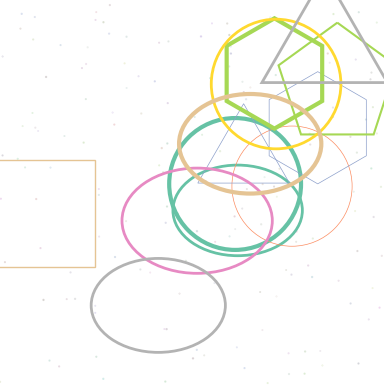[{"shape": "circle", "thickness": 3, "radius": 0.86, "center": [0.611, 0.522]}, {"shape": "oval", "thickness": 2, "radius": 0.84, "center": [0.617, 0.454]}, {"shape": "circle", "thickness": 0.5, "radius": 0.78, "center": [0.758, 0.517]}, {"shape": "triangle", "thickness": 0.5, "radius": 0.69, "center": [0.633, 0.593]}, {"shape": "hexagon", "thickness": 0.5, "radius": 0.73, "center": [0.825, 0.668]}, {"shape": "oval", "thickness": 2, "radius": 0.98, "center": [0.512, 0.427]}, {"shape": "pentagon", "thickness": 1.5, "radius": 0.8, "center": [0.876, 0.781]}, {"shape": "hexagon", "thickness": 3, "radius": 0.72, "center": [0.713, 0.809]}, {"shape": "circle", "thickness": 2, "radius": 0.84, "center": [0.717, 0.782]}, {"shape": "square", "thickness": 1, "radius": 0.7, "center": [0.107, 0.446]}, {"shape": "oval", "thickness": 3, "radius": 0.92, "center": [0.65, 0.627]}, {"shape": "oval", "thickness": 2, "radius": 0.87, "center": [0.411, 0.207]}, {"shape": "triangle", "thickness": 2, "radius": 0.94, "center": [0.843, 0.88]}]